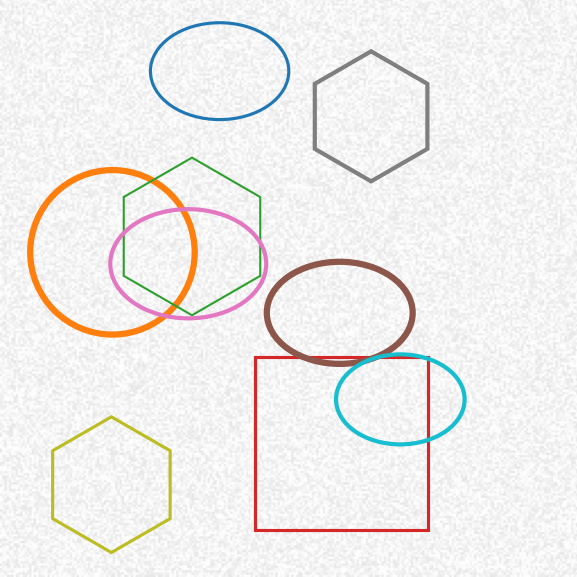[{"shape": "oval", "thickness": 1.5, "radius": 0.6, "center": [0.38, 0.876]}, {"shape": "circle", "thickness": 3, "radius": 0.71, "center": [0.195, 0.562]}, {"shape": "hexagon", "thickness": 1, "radius": 0.68, "center": [0.332, 0.59]}, {"shape": "square", "thickness": 1.5, "radius": 0.75, "center": [0.592, 0.231]}, {"shape": "oval", "thickness": 3, "radius": 0.63, "center": [0.588, 0.457]}, {"shape": "oval", "thickness": 2, "radius": 0.68, "center": [0.326, 0.542]}, {"shape": "hexagon", "thickness": 2, "radius": 0.56, "center": [0.643, 0.798]}, {"shape": "hexagon", "thickness": 1.5, "radius": 0.59, "center": [0.193, 0.16]}, {"shape": "oval", "thickness": 2, "radius": 0.56, "center": [0.693, 0.308]}]